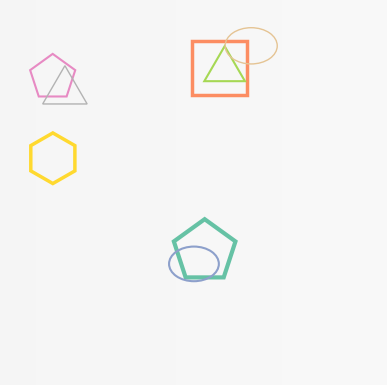[{"shape": "pentagon", "thickness": 3, "radius": 0.42, "center": [0.528, 0.347]}, {"shape": "square", "thickness": 2.5, "radius": 0.36, "center": [0.567, 0.824]}, {"shape": "oval", "thickness": 1.5, "radius": 0.32, "center": [0.501, 0.315]}, {"shape": "pentagon", "thickness": 1.5, "radius": 0.31, "center": [0.136, 0.799]}, {"shape": "triangle", "thickness": 1.5, "radius": 0.3, "center": [0.58, 0.819]}, {"shape": "hexagon", "thickness": 2.5, "radius": 0.33, "center": [0.136, 0.589]}, {"shape": "oval", "thickness": 1, "radius": 0.34, "center": [0.648, 0.881]}, {"shape": "triangle", "thickness": 1, "radius": 0.33, "center": [0.168, 0.763]}]